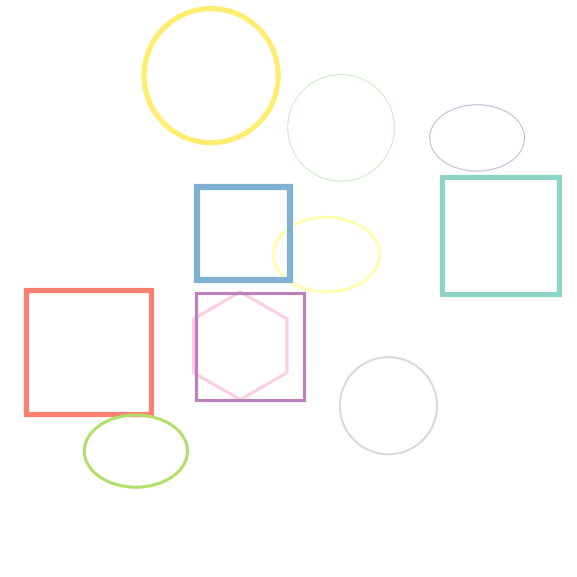[{"shape": "square", "thickness": 2.5, "radius": 0.51, "center": [0.867, 0.591]}, {"shape": "oval", "thickness": 1.5, "radius": 0.46, "center": [0.565, 0.558]}, {"shape": "oval", "thickness": 0.5, "radius": 0.41, "center": [0.826, 0.76]}, {"shape": "square", "thickness": 2.5, "radius": 0.54, "center": [0.153, 0.39]}, {"shape": "square", "thickness": 3, "radius": 0.4, "center": [0.422, 0.595]}, {"shape": "oval", "thickness": 1.5, "radius": 0.45, "center": [0.235, 0.218]}, {"shape": "hexagon", "thickness": 1.5, "radius": 0.47, "center": [0.416, 0.4]}, {"shape": "circle", "thickness": 1, "radius": 0.42, "center": [0.673, 0.297]}, {"shape": "square", "thickness": 1.5, "radius": 0.47, "center": [0.433, 0.399]}, {"shape": "circle", "thickness": 0.5, "radius": 0.46, "center": [0.59, 0.778]}, {"shape": "circle", "thickness": 2.5, "radius": 0.58, "center": [0.366, 0.868]}]